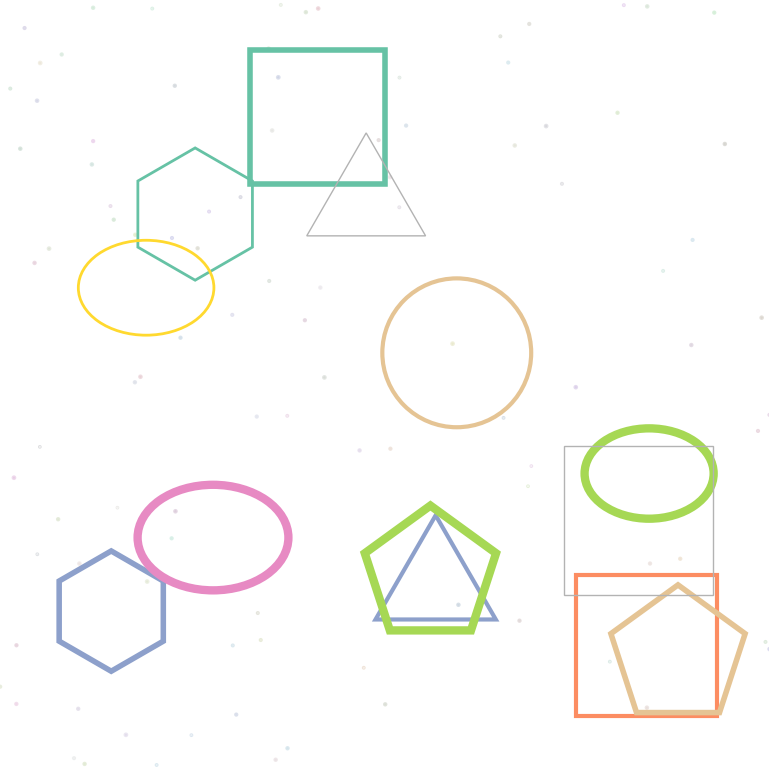[{"shape": "hexagon", "thickness": 1, "radius": 0.43, "center": [0.253, 0.722]}, {"shape": "square", "thickness": 2, "radius": 0.44, "center": [0.412, 0.848]}, {"shape": "square", "thickness": 1.5, "radius": 0.46, "center": [0.84, 0.162]}, {"shape": "hexagon", "thickness": 2, "radius": 0.39, "center": [0.144, 0.206]}, {"shape": "triangle", "thickness": 1.5, "radius": 0.45, "center": [0.566, 0.241]}, {"shape": "oval", "thickness": 3, "radius": 0.49, "center": [0.277, 0.302]}, {"shape": "oval", "thickness": 3, "radius": 0.42, "center": [0.843, 0.385]}, {"shape": "pentagon", "thickness": 3, "radius": 0.45, "center": [0.559, 0.254]}, {"shape": "oval", "thickness": 1, "radius": 0.44, "center": [0.19, 0.626]}, {"shape": "circle", "thickness": 1.5, "radius": 0.48, "center": [0.593, 0.542]}, {"shape": "pentagon", "thickness": 2, "radius": 0.46, "center": [0.881, 0.149]}, {"shape": "triangle", "thickness": 0.5, "radius": 0.45, "center": [0.476, 0.738]}, {"shape": "square", "thickness": 0.5, "radius": 0.48, "center": [0.829, 0.324]}]